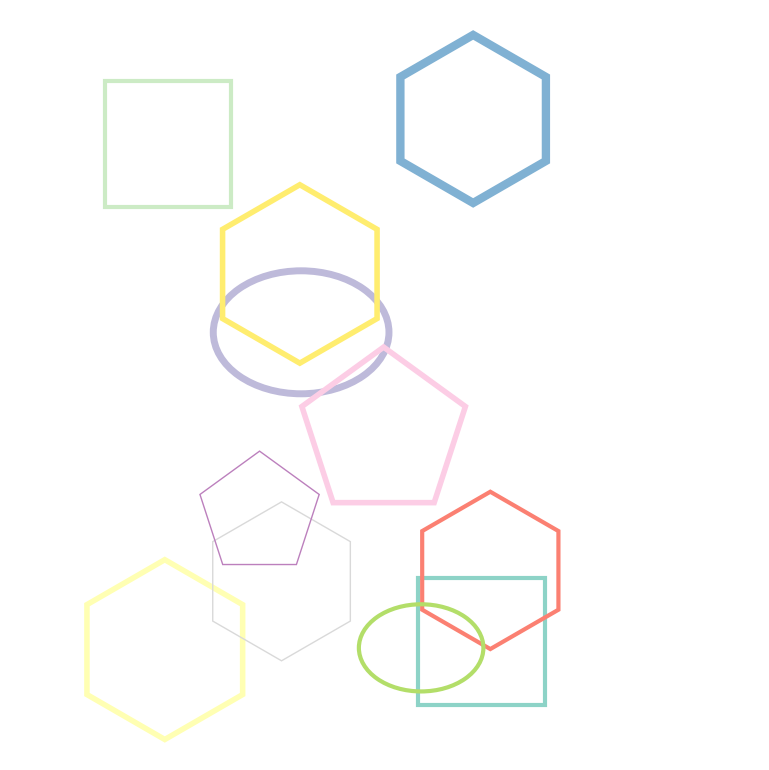[{"shape": "square", "thickness": 1.5, "radius": 0.41, "center": [0.625, 0.167]}, {"shape": "hexagon", "thickness": 2, "radius": 0.58, "center": [0.214, 0.156]}, {"shape": "oval", "thickness": 2.5, "radius": 0.57, "center": [0.391, 0.568]}, {"shape": "hexagon", "thickness": 1.5, "radius": 0.51, "center": [0.637, 0.259]}, {"shape": "hexagon", "thickness": 3, "radius": 0.55, "center": [0.614, 0.846]}, {"shape": "oval", "thickness": 1.5, "radius": 0.4, "center": [0.547, 0.159]}, {"shape": "pentagon", "thickness": 2, "radius": 0.56, "center": [0.498, 0.438]}, {"shape": "hexagon", "thickness": 0.5, "radius": 0.52, "center": [0.366, 0.245]}, {"shape": "pentagon", "thickness": 0.5, "radius": 0.41, "center": [0.337, 0.333]}, {"shape": "square", "thickness": 1.5, "radius": 0.41, "center": [0.218, 0.813]}, {"shape": "hexagon", "thickness": 2, "radius": 0.58, "center": [0.389, 0.644]}]